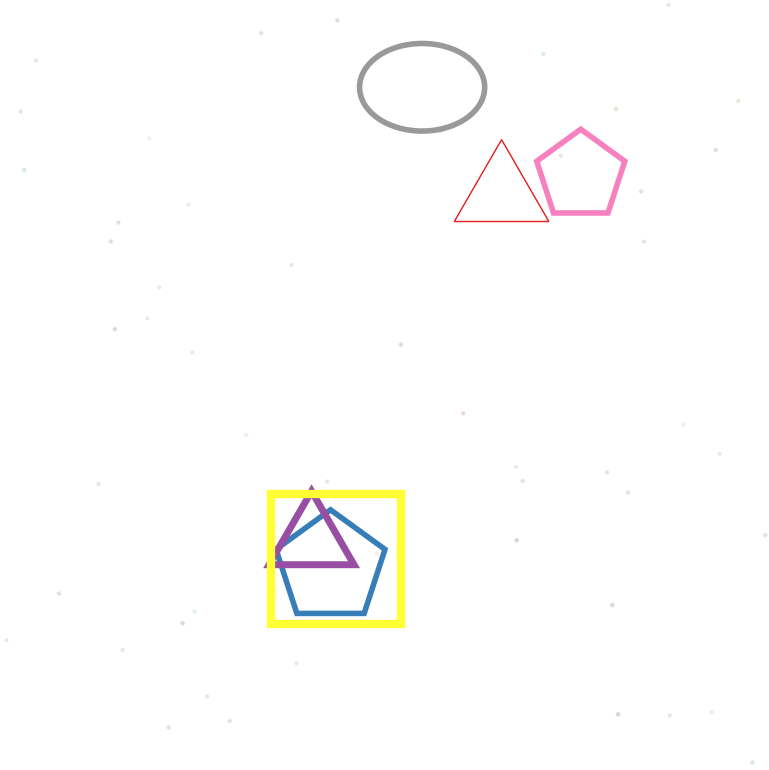[{"shape": "triangle", "thickness": 0.5, "radius": 0.35, "center": [0.651, 0.748]}, {"shape": "pentagon", "thickness": 2, "radius": 0.37, "center": [0.429, 0.264]}, {"shape": "triangle", "thickness": 2.5, "radius": 0.32, "center": [0.405, 0.298]}, {"shape": "square", "thickness": 3, "radius": 0.42, "center": [0.437, 0.274]}, {"shape": "pentagon", "thickness": 2, "radius": 0.3, "center": [0.754, 0.772]}, {"shape": "oval", "thickness": 2, "radius": 0.41, "center": [0.548, 0.887]}]